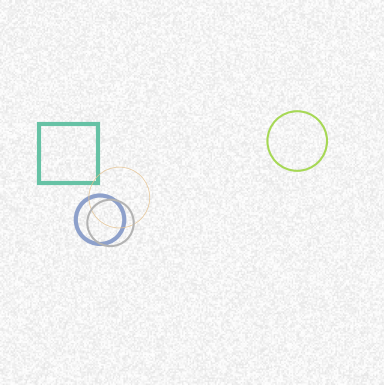[{"shape": "square", "thickness": 3, "radius": 0.38, "center": [0.179, 0.602]}, {"shape": "circle", "thickness": 3, "radius": 0.31, "center": [0.26, 0.429]}, {"shape": "circle", "thickness": 1.5, "radius": 0.39, "center": [0.772, 0.634]}, {"shape": "circle", "thickness": 0.5, "radius": 0.4, "center": [0.31, 0.487]}, {"shape": "circle", "thickness": 1.5, "radius": 0.3, "center": [0.287, 0.421]}]